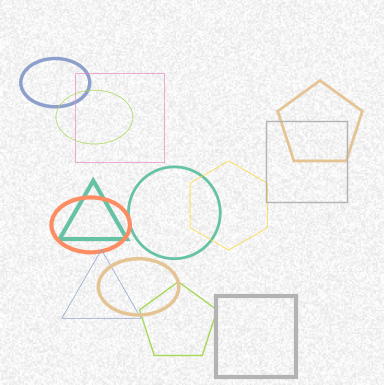[{"shape": "circle", "thickness": 2, "radius": 0.6, "center": [0.453, 0.447]}, {"shape": "triangle", "thickness": 3, "radius": 0.51, "center": [0.242, 0.43]}, {"shape": "oval", "thickness": 3, "radius": 0.51, "center": [0.236, 0.416]}, {"shape": "oval", "thickness": 2.5, "radius": 0.45, "center": [0.144, 0.785]}, {"shape": "triangle", "thickness": 0.5, "radius": 0.59, "center": [0.263, 0.233]}, {"shape": "square", "thickness": 0.5, "radius": 0.58, "center": [0.31, 0.694]}, {"shape": "pentagon", "thickness": 1, "radius": 0.53, "center": [0.463, 0.162]}, {"shape": "oval", "thickness": 0.5, "radius": 0.5, "center": [0.245, 0.696]}, {"shape": "hexagon", "thickness": 0.5, "radius": 0.58, "center": [0.594, 0.466]}, {"shape": "oval", "thickness": 2.5, "radius": 0.52, "center": [0.36, 0.255]}, {"shape": "pentagon", "thickness": 2, "radius": 0.58, "center": [0.831, 0.675]}, {"shape": "square", "thickness": 1, "radius": 0.53, "center": [0.796, 0.58]}, {"shape": "square", "thickness": 3, "radius": 0.52, "center": [0.665, 0.125]}]